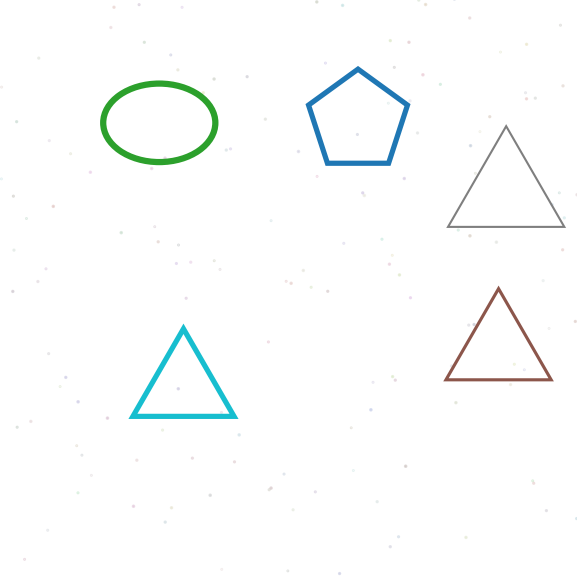[{"shape": "pentagon", "thickness": 2.5, "radius": 0.45, "center": [0.62, 0.789]}, {"shape": "oval", "thickness": 3, "radius": 0.49, "center": [0.276, 0.786]}, {"shape": "triangle", "thickness": 1.5, "radius": 0.53, "center": [0.863, 0.394]}, {"shape": "triangle", "thickness": 1, "radius": 0.58, "center": [0.876, 0.664]}, {"shape": "triangle", "thickness": 2.5, "radius": 0.51, "center": [0.318, 0.329]}]